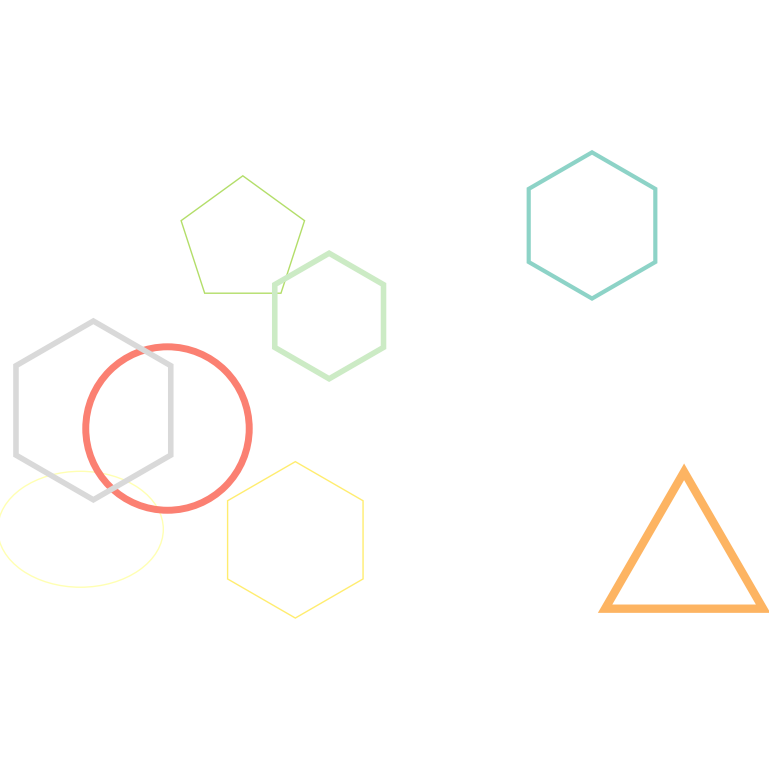[{"shape": "hexagon", "thickness": 1.5, "radius": 0.47, "center": [0.769, 0.707]}, {"shape": "oval", "thickness": 0.5, "radius": 0.54, "center": [0.105, 0.313]}, {"shape": "circle", "thickness": 2.5, "radius": 0.53, "center": [0.218, 0.443]}, {"shape": "triangle", "thickness": 3, "radius": 0.59, "center": [0.888, 0.269]}, {"shape": "pentagon", "thickness": 0.5, "radius": 0.42, "center": [0.315, 0.687]}, {"shape": "hexagon", "thickness": 2, "radius": 0.58, "center": [0.121, 0.467]}, {"shape": "hexagon", "thickness": 2, "radius": 0.41, "center": [0.427, 0.59]}, {"shape": "hexagon", "thickness": 0.5, "radius": 0.51, "center": [0.384, 0.299]}]